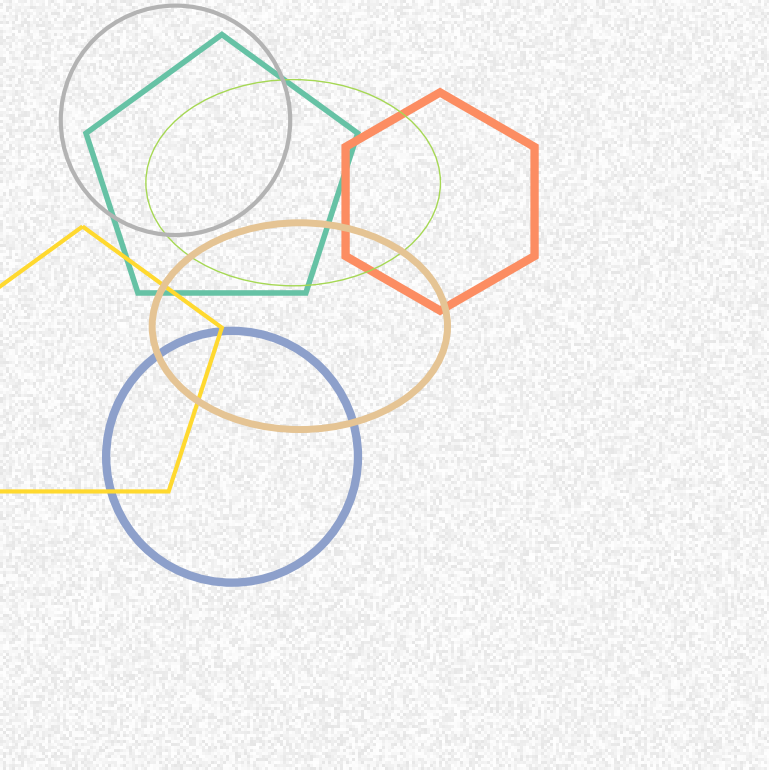[{"shape": "pentagon", "thickness": 2, "radius": 0.93, "center": [0.288, 0.77]}, {"shape": "hexagon", "thickness": 3, "radius": 0.71, "center": [0.572, 0.738]}, {"shape": "circle", "thickness": 3, "radius": 0.82, "center": [0.301, 0.407]}, {"shape": "oval", "thickness": 0.5, "radius": 0.96, "center": [0.381, 0.763]}, {"shape": "pentagon", "thickness": 1.5, "radius": 0.95, "center": [0.107, 0.516]}, {"shape": "oval", "thickness": 2.5, "radius": 0.96, "center": [0.389, 0.576]}, {"shape": "circle", "thickness": 1.5, "radius": 0.74, "center": [0.228, 0.844]}]